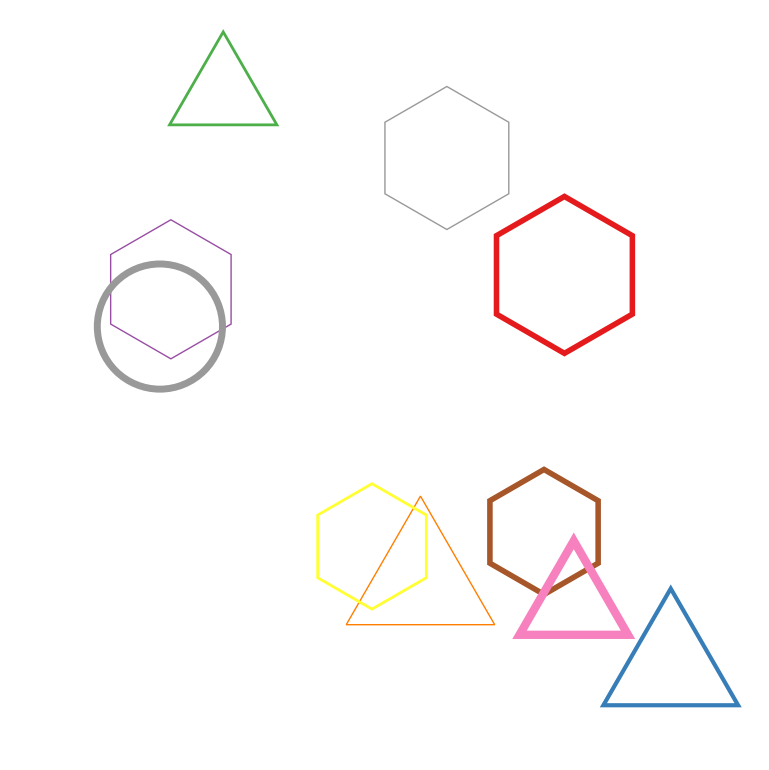[{"shape": "hexagon", "thickness": 2, "radius": 0.51, "center": [0.733, 0.643]}, {"shape": "triangle", "thickness": 1.5, "radius": 0.51, "center": [0.871, 0.135]}, {"shape": "triangle", "thickness": 1, "radius": 0.4, "center": [0.29, 0.878]}, {"shape": "hexagon", "thickness": 0.5, "radius": 0.45, "center": [0.222, 0.624]}, {"shape": "triangle", "thickness": 0.5, "radius": 0.56, "center": [0.546, 0.244]}, {"shape": "hexagon", "thickness": 1, "radius": 0.41, "center": [0.483, 0.29]}, {"shape": "hexagon", "thickness": 2, "radius": 0.41, "center": [0.707, 0.309]}, {"shape": "triangle", "thickness": 3, "radius": 0.41, "center": [0.745, 0.216]}, {"shape": "circle", "thickness": 2.5, "radius": 0.41, "center": [0.208, 0.576]}, {"shape": "hexagon", "thickness": 0.5, "radius": 0.46, "center": [0.58, 0.795]}]